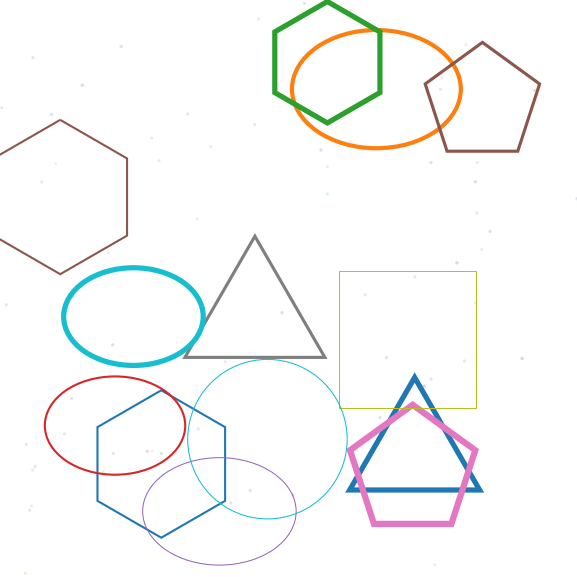[{"shape": "hexagon", "thickness": 1, "radius": 0.64, "center": [0.279, 0.196]}, {"shape": "triangle", "thickness": 2.5, "radius": 0.65, "center": [0.718, 0.216]}, {"shape": "oval", "thickness": 2, "radius": 0.73, "center": [0.652, 0.845]}, {"shape": "hexagon", "thickness": 2.5, "radius": 0.53, "center": [0.567, 0.891]}, {"shape": "oval", "thickness": 1, "radius": 0.61, "center": [0.199, 0.262]}, {"shape": "oval", "thickness": 0.5, "radius": 0.66, "center": [0.38, 0.114]}, {"shape": "hexagon", "thickness": 1, "radius": 0.67, "center": [0.104, 0.658]}, {"shape": "pentagon", "thickness": 1.5, "radius": 0.52, "center": [0.835, 0.822]}, {"shape": "pentagon", "thickness": 3, "radius": 0.57, "center": [0.715, 0.184]}, {"shape": "triangle", "thickness": 1.5, "radius": 0.7, "center": [0.441, 0.45]}, {"shape": "square", "thickness": 0.5, "radius": 0.59, "center": [0.705, 0.411]}, {"shape": "oval", "thickness": 2.5, "radius": 0.6, "center": [0.231, 0.451]}, {"shape": "circle", "thickness": 0.5, "radius": 0.69, "center": [0.463, 0.239]}]